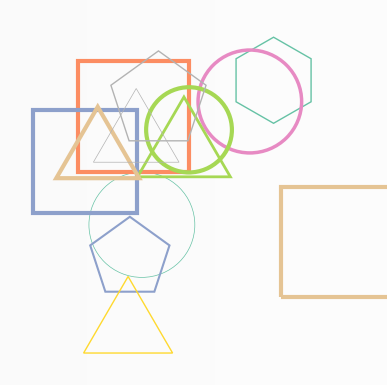[{"shape": "hexagon", "thickness": 1, "radius": 0.56, "center": [0.706, 0.792]}, {"shape": "circle", "thickness": 0.5, "radius": 0.68, "center": [0.366, 0.416]}, {"shape": "square", "thickness": 3, "radius": 0.72, "center": [0.345, 0.697]}, {"shape": "pentagon", "thickness": 1.5, "radius": 0.54, "center": [0.335, 0.329]}, {"shape": "square", "thickness": 3, "radius": 0.67, "center": [0.22, 0.581]}, {"shape": "circle", "thickness": 2.5, "radius": 0.67, "center": [0.645, 0.736]}, {"shape": "circle", "thickness": 3, "radius": 0.55, "center": [0.488, 0.663]}, {"shape": "triangle", "thickness": 2, "radius": 0.69, "center": [0.475, 0.61]}, {"shape": "triangle", "thickness": 1, "radius": 0.66, "center": [0.331, 0.149]}, {"shape": "triangle", "thickness": 3, "radius": 0.62, "center": [0.252, 0.599]}, {"shape": "square", "thickness": 3, "radius": 0.71, "center": [0.868, 0.372]}, {"shape": "triangle", "thickness": 0.5, "radius": 0.64, "center": [0.352, 0.642]}, {"shape": "pentagon", "thickness": 1, "radius": 0.65, "center": [0.409, 0.739]}]